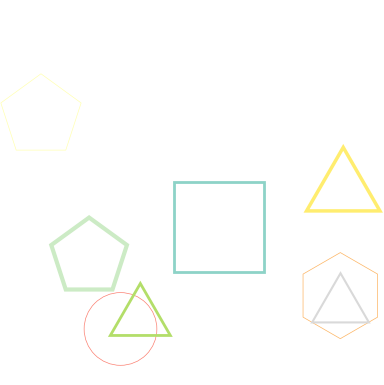[{"shape": "square", "thickness": 2, "radius": 0.58, "center": [0.569, 0.41]}, {"shape": "pentagon", "thickness": 0.5, "radius": 0.55, "center": [0.106, 0.699]}, {"shape": "circle", "thickness": 0.5, "radius": 0.47, "center": [0.313, 0.146]}, {"shape": "hexagon", "thickness": 0.5, "radius": 0.56, "center": [0.884, 0.232]}, {"shape": "triangle", "thickness": 2, "radius": 0.45, "center": [0.365, 0.174]}, {"shape": "triangle", "thickness": 1.5, "radius": 0.43, "center": [0.884, 0.205]}, {"shape": "pentagon", "thickness": 3, "radius": 0.52, "center": [0.231, 0.332]}, {"shape": "triangle", "thickness": 2.5, "radius": 0.55, "center": [0.892, 0.507]}]